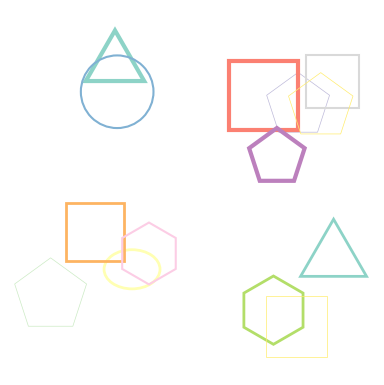[{"shape": "triangle", "thickness": 2, "radius": 0.49, "center": [0.866, 0.332]}, {"shape": "triangle", "thickness": 3, "radius": 0.44, "center": [0.299, 0.833]}, {"shape": "oval", "thickness": 2, "radius": 0.36, "center": [0.343, 0.301]}, {"shape": "pentagon", "thickness": 0.5, "radius": 0.43, "center": [0.774, 0.726]}, {"shape": "square", "thickness": 3, "radius": 0.45, "center": [0.684, 0.752]}, {"shape": "circle", "thickness": 1.5, "radius": 0.47, "center": [0.304, 0.762]}, {"shape": "square", "thickness": 2, "radius": 0.38, "center": [0.246, 0.397]}, {"shape": "hexagon", "thickness": 2, "radius": 0.44, "center": [0.71, 0.194]}, {"shape": "hexagon", "thickness": 1.5, "radius": 0.4, "center": [0.387, 0.342]}, {"shape": "square", "thickness": 1.5, "radius": 0.35, "center": [0.863, 0.788]}, {"shape": "pentagon", "thickness": 3, "radius": 0.38, "center": [0.719, 0.592]}, {"shape": "pentagon", "thickness": 0.5, "radius": 0.49, "center": [0.131, 0.232]}, {"shape": "pentagon", "thickness": 0.5, "radius": 0.44, "center": [0.833, 0.723]}, {"shape": "square", "thickness": 0.5, "radius": 0.39, "center": [0.77, 0.152]}]